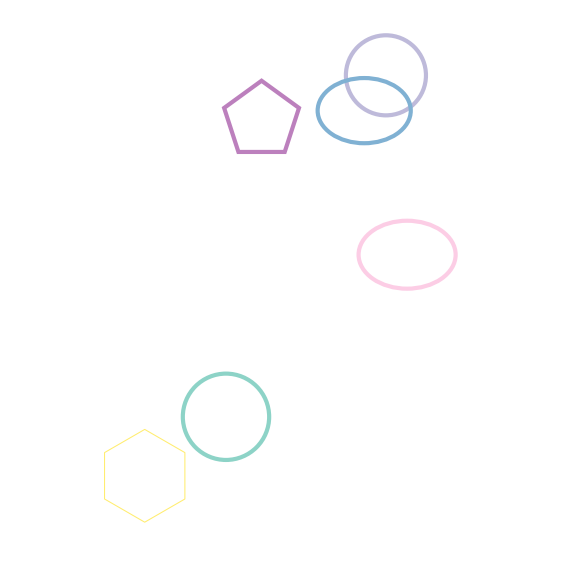[{"shape": "circle", "thickness": 2, "radius": 0.37, "center": [0.391, 0.277]}, {"shape": "circle", "thickness": 2, "radius": 0.35, "center": [0.668, 0.869]}, {"shape": "oval", "thickness": 2, "radius": 0.4, "center": [0.631, 0.808]}, {"shape": "oval", "thickness": 2, "radius": 0.42, "center": [0.705, 0.558]}, {"shape": "pentagon", "thickness": 2, "radius": 0.34, "center": [0.453, 0.791]}, {"shape": "hexagon", "thickness": 0.5, "radius": 0.4, "center": [0.251, 0.175]}]